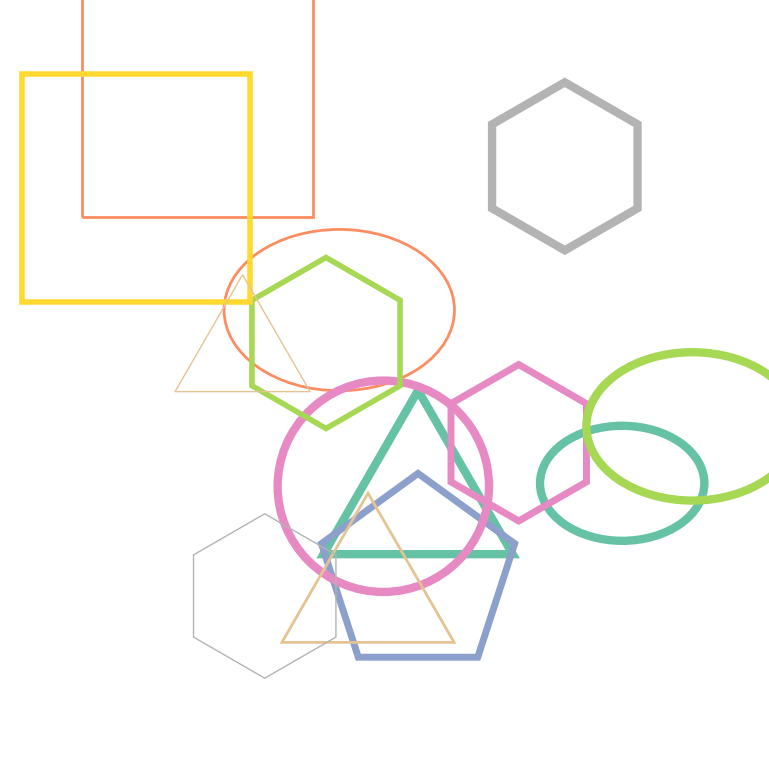[{"shape": "oval", "thickness": 3, "radius": 0.53, "center": [0.808, 0.372]}, {"shape": "triangle", "thickness": 3, "radius": 0.71, "center": [0.543, 0.351]}, {"shape": "square", "thickness": 1, "radius": 0.75, "center": [0.257, 0.868]}, {"shape": "oval", "thickness": 1, "radius": 0.75, "center": [0.441, 0.597]}, {"shape": "pentagon", "thickness": 2.5, "radius": 0.66, "center": [0.543, 0.253]}, {"shape": "circle", "thickness": 3, "radius": 0.69, "center": [0.498, 0.368]}, {"shape": "hexagon", "thickness": 2.5, "radius": 0.51, "center": [0.674, 0.425]}, {"shape": "hexagon", "thickness": 2, "radius": 0.56, "center": [0.423, 0.555]}, {"shape": "oval", "thickness": 3, "radius": 0.69, "center": [0.899, 0.446]}, {"shape": "square", "thickness": 2, "radius": 0.74, "center": [0.177, 0.756]}, {"shape": "triangle", "thickness": 1, "radius": 0.65, "center": [0.478, 0.23]}, {"shape": "triangle", "thickness": 0.5, "radius": 0.51, "center": [0.315, 0.542]}, {"shape": "hexagon", "thickness": 0.5, "radius": 0.53, "center": [0.344, 0.226]}, {"shape": "hexagon", "thickness": 3, "radius": 0.55, "center": [0.734, 0.784]}]